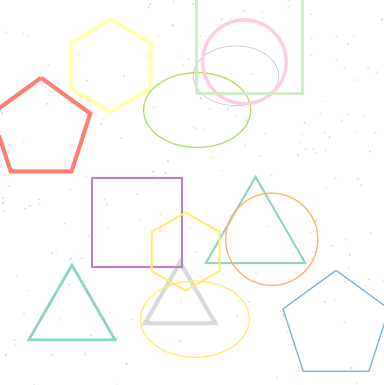[{"shape": "triangle", "thickness": 2, "radius": 0.65, "center": [0.187, 0.182]}, {"shape": "triangle", "thickness": 1.5, "radius": 0.75, "center": [0.664, 0.391]}, {"shape": "hexagon", "thickness": 3, "radius": 0.6, "center": [0.287, 0.829]}, {"shape": "oval", "thickness": 0.5, "radius": 0.56, "center": [0.613, 0.803]}, {"shape": "pentagon", "thickness": 3, "radius": 0.67, "center": [0.107, 0.664]}, {"shape": "pentagon", "thickness": 1, "radius": 0.72, "center": [0.873, 0.153]}, {"shape": "circle", "thickness": 1, "radius": 0.6, "center": [0.706, 0.378]}, {"shape": "oval", "thickness": 1, "radius": 0.7, "center": [0.512, 0.714]}, {"shape": "circle", "thickness": 2.5, "radius": 0.54, "center": [0.635, 0.84]}, {"shape": "triangle", "thickness": 3, "radius": 0.53, "center": [0.468, 0.213]}, {"shape": "square", "thickness": 1.5, "radius": 0.58, "center": [0.356, 0.421]}, {"shape": "square", "thickness": 2, "radius": 0.69, "center": [0.646, 0.896]}, {"shape": "oval", "thickness": 1, "radius": 0.71, "center": [0.506, 0.171]}, {"shape": "hexagon", "thickness": 1.5, "radius": 0.51, "center": [0.482, 0.347]}]